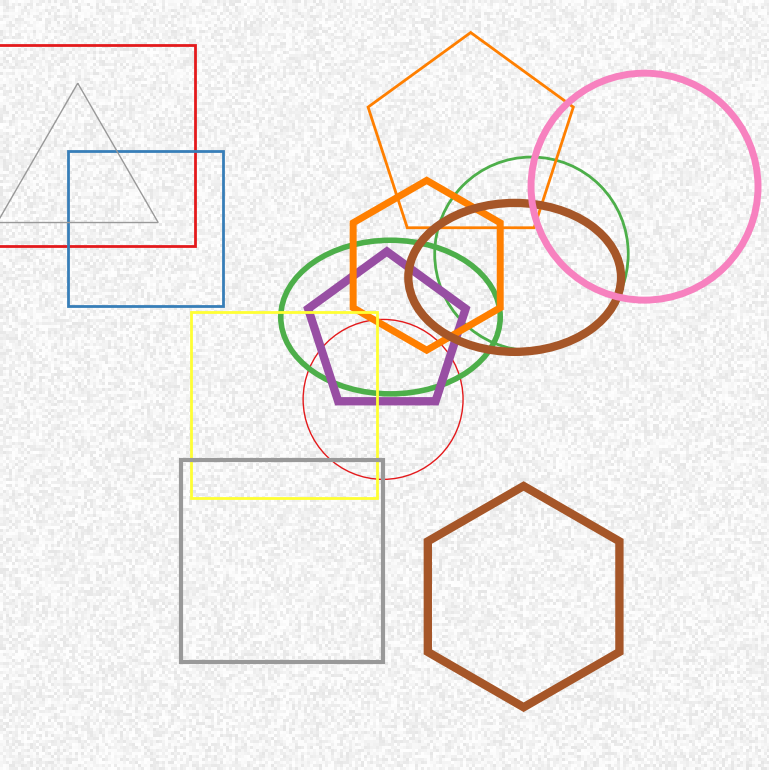[{"shape": "circle", "thickness": 0.5, "radius": 0.52, "center": [0.498, 0.481]}, {"shape": "square", "thickness": 1, "radius": 0.65, "center": [0.123, 0.811]}, {"shape": "square", "thickness": 1, "radius": 0.5, "center": [0.189, 0.704]}, {"shape": "oval", "thickness": 2, "radius": 0.71, "center": [0.507, 0.588]}, {"shape": "circle", "thickness": 1, "radius": 0.63, "center": [0.69, 0.67]}, {"shape": "pentagon", "thickness": 3, "radius": 0.54, "center": [0.502, 0.566]}, {"shape": "pentagon", "thickness": 1, "radius": 0.7, "center": [0.611, 0.818]}, {"shape": "hexagon", "thickness": 2.5, "radius": 0.55, "center": [0.554, 0.655]}, {"shape": "square", "thickness": 1, "radius": 0.6, "center": [0.369, 0.474]}, {"shape": "hexagon", "thickness": 3, "radius": 0.72, "center": [0.68, 0.225]}, {"shape": "oval", "thickness": 3, "radius": 0.69, "center": [0.668, 0.64]}, {"shape": "circle", "thickness": 2.5, "radius": 0.74, "center": [0.837, 0.758]}, {"shape": "triangle", "thickness": 0.5, "radius": 0.6, "center": [0.101, 0.771]}, {"shape": "square", "thickness": 1.5, "radius": 0.66, "center": [0.366, 0.272]}]